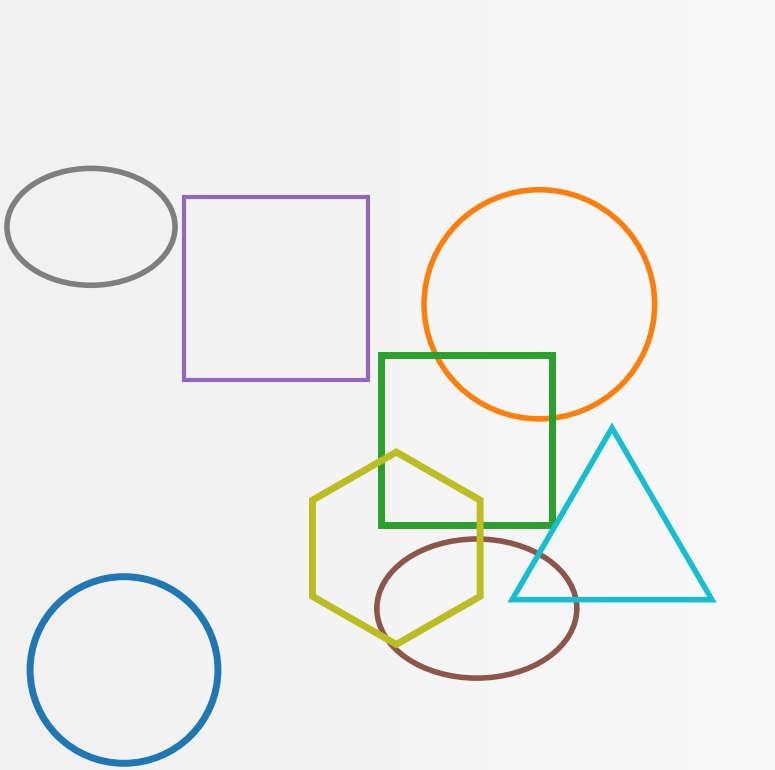[{"shape": "circle", "thickness": 2.5, "radius": 0.61, "center": [0.16, 0.13]}, {"shape": "circle", "thickness": 2, "radius": 0.74, "center": [0.696, 0.605]}, {"shape": "square", "thickness": 2.5, "radius": 0.55, "center": [0.602, 0.429]}, {"shape": "square", "thickness": 1.5, "radius": 0.59, "center": [0.356, 0.626]}, {"shape": "oval", "thickness": 2, "radius": 0.65, "center": [0.615, 0.21]}, {"shape": "oval", "thickness": 2, "radius": 0.54, "center": [0.117, 0.705]}, {"shape": "hexagon", "thickness": 2.5, "radius": 0.62, "center": [0.511, 0.288]}, {"shape": "triangle", "thickness": 2, "radius": 0.74, "center": [0.79, 0.296]}]